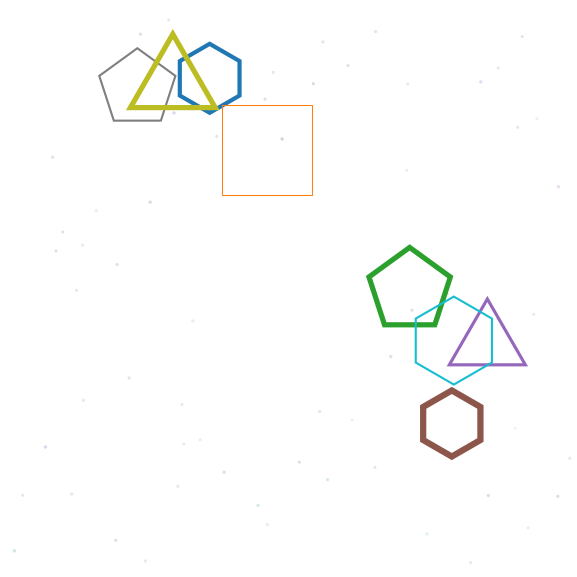[{"shape": "hexagon", "thickness": 2, "radius": 0.3, "center": [0.363, 0.864]}, {"shape": "square", "thickness": 0.5, "radius": 0.39, "center": [0.463, 0.739]}, {"shape": "pentagon", "thickness": 2.5, "radius": 0.37, "center": [0.709, 0.497]}, {"shape": "triangle", "thickness": 1.5, "radius": 0.38, "center": [0.844, 0.405]}, {"shape": "hexagon", "thickness": 3, "radius": 0.29, "center": [0.782, 0.266]}, {"shape": "pentagon", "thickness": 1, "radius": 0.35, "center": [0.238, 0.846]}, {"shape": "triangle", "thickness": 2.5, "radius": 0.42, "center": [0.299, 0.855]}, {"shape": "hexagon", "thickness": 1, "radius": 0.38, "center": [0.786, 0.409]}]